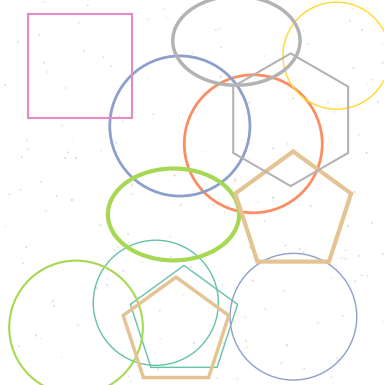[{"shape": "pentagon", "thickness": 1, "radius": 0.73, "center": [0.478, 0.164]}, {"shape": "circle", "thickness": 1, "radius": 0.81, "center": [0.405, 0.214]}, {"shape": "circle", "thickness": 2, "radius": 0.9, "center": [0.658, 0.626]}, {"shape": "circle", "thickness": 1, "radius": 0.82, "center": [0.762, 0.177]}, {"shape": "circle", "thickness": 2, "radius": 0.91, "center": [0.467, 0.673]}, {"shape": "square", "thickness": 1.5, "radius": 0.67, "center": [0.207, 0.829]}, {"shape": "oval", "thickness": 3, "radius": 0.85, "center": [0.451, 0.443]}, {"shape": "circle", "thickness": 1.5, "radius": 0.87, "center": [0.197, 0.15]}, {"shape": "circle", "thickness": 1, "radius": 0.7, "center": [0.874, 0.855]}, {"shape": "pentagon", "thickness": 2.5, "radius": 0.72, "center": [0.457, 0.136]}, {"shape": "pentagon", "thickness": 3, "radius": 0.79, "center": [0.762, 0.448]}, {"shape": "oval", "thickness": 2.5, "radius": 0.83, "center": [0.614, 0.894]}, {"shape": "hexagon", "thickness": 1.5, "radius": 0.86, "center": [0.755, 0.689]}]